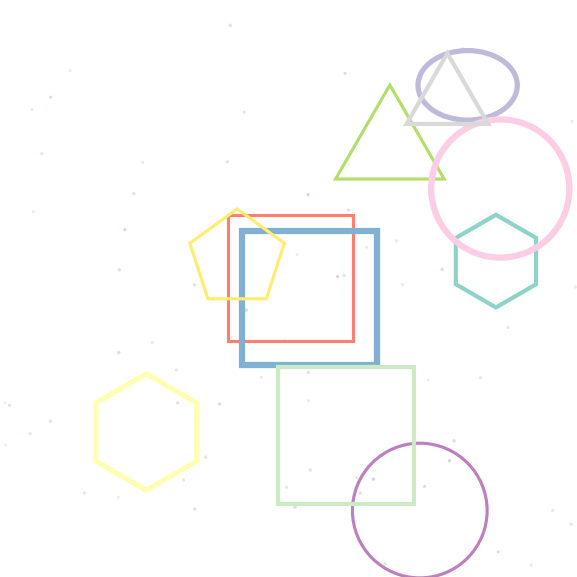[{"shape": "hexagon", "thickness": 2, "radius": 0.4, "center": [0.859, 0.547]}, {"shape": "hexagon", "thickness": 2.5, "radius": 0.5, "center": [0.253, 0.251]}, {"shape": "oval", "thickness": 2.5, "radius": 0.43, "center": [0.81, 0.851]}, {"shape": "square", "thickness": 1.5, "radius": 0.54, "center": [0.503, 0.518]}, {"shape": "square", "thickness": 3, "radius": 0.58, "center": [0.537, 0.483]}, {"shape": "triangle", "thickness": 1.5, "radius": 0.54, "center": [0.675, 0.743]}, {"shape": "circle", "thickness": 3, "radius": 0.6, "center": [0.866, 0.673]}, {"shape": "triangle", "thickness": 2, "radius": 0.41, "center": [0.775, 0.825]}, {"shape": "circle", "thickness": 1.5, "radius": 0.58, "center": [0.727, 0.115]}, {"shape": "square", "thickness": 2, "radius": 0.59, "center": [0.599, 0.244]}, {"shape": "pentagon", "thickness": 1.5, "radius": 0.43, "center": [0.411, 0.551]}]